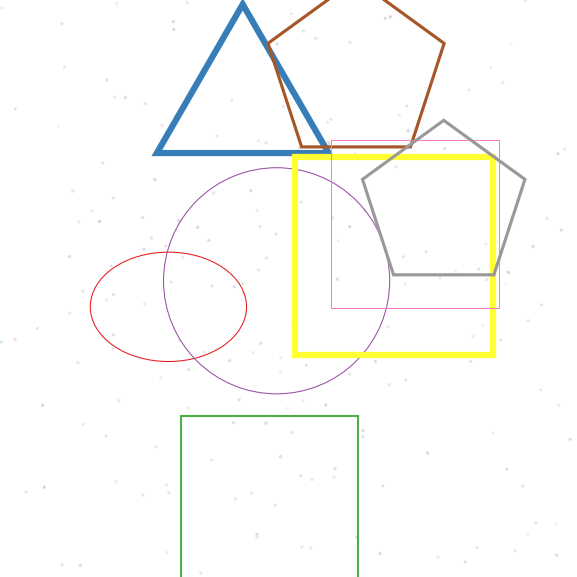[{"shape": "oval", "thickness": 0.5, "radius": 0.68, "center": [0.292, 0.468]}, {"shape": "triangle", "thickness": 3, "radius": 0.86, "center": [0.42, 0.82]}, {"shape": "square", "thickness": 1, "radius": 0.76, "center": [0.467, 0.126]}, {"shape": "circle", "thickness": 0.5, "radius": 0.98, "center": [0.479, 0.513]}, {"shape": "square", "thickness": 3, "radius": 0.86, "center": [0.682, 0.556]}, {"shape": "pentagon", "thickness": 1.5, "radius": 0.8, "center": [0.617, 0.874]}, {"shape": "square", "thickness": 0.5, "radius": 0.73, "center": [0.719, 0.611]}, {"shape": "pentagon", "thickness": 1.5, "radius": 0.74, "center": [0.768, 0.643]}]